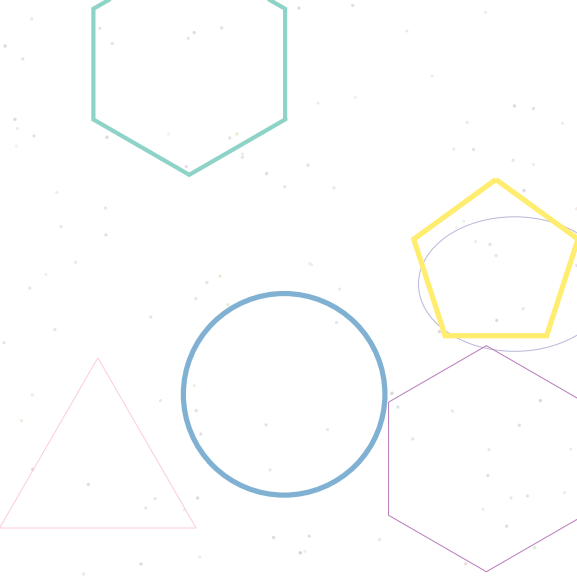[{"shape": "hexagon", "thickness": 2, "radius": 0.96, "center": [0.328, 0.888]}, {"shape": "oval", "thickness": 0.5, "radius": 0.83, "center": [0.891, 0.507]}, {"shape": "circle", "thickness": 2.5, "radius": 0.87, "center": [0.492, 0.316]}, {"shape": "triangle", "thickness": 0.5, "radius": 0.98, "center": [0.169, 0.183]}, {"shape": "hexagon", "thickness": 0.5, "radius": 0.98, "center": [0.842, 0.205]}, {"shape": "pentagon", "thickness": 2.5, "radius": 0.75, "center": [0.859, 0.539]}]